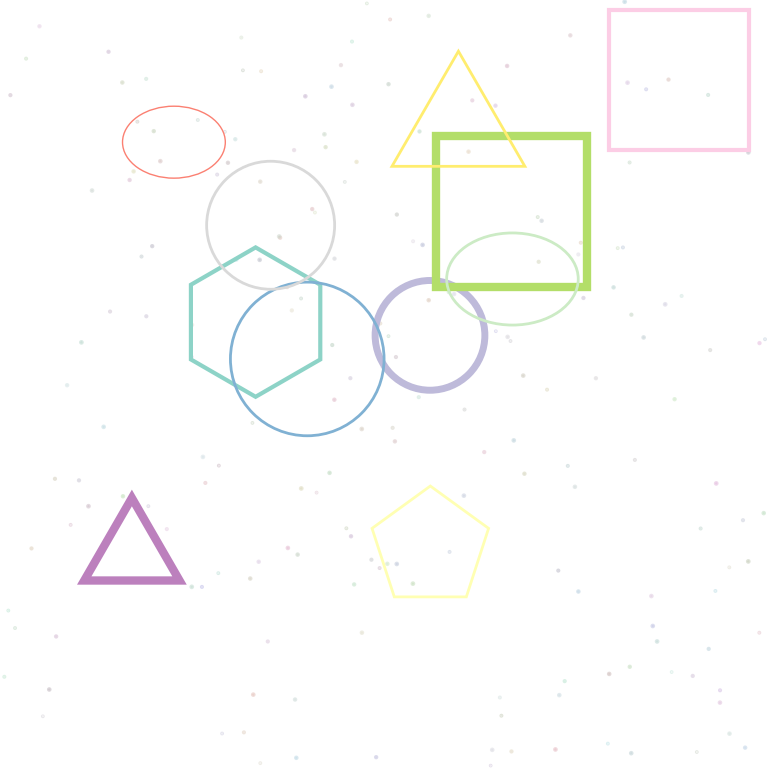[{"shape": "hexagon", "thickness": 1.5, "radius": 0.49, "center": [0.332, 0.582]}, {"shape": "pentagon", "thickness": 1, "radius": 0.4, "center": [0.559, 0.289]}, {"shape": "circle", "thickness": 2.5, "radius": 0.36, "center": [0.558, 0.564]}, {"shape": "oval", "thickness": 0.5, "radius": 0.33, "center": [0.226, 0.815]}, {"shape": "circle", "thickness": 1, "radius": 0.5, "center": [0.399, 0.534]}, {"shape": "square", "thickness": 3, "radius": 0.49, "center": [0.664, 0.725]}, {"shape": "square", "thickness": 1.5, "radius": 0.45, "center": [0.882, 0.896]}, {"shape": "circle", "thickness": 1, "radius": 0.42, "center": [0.351, 0.707]}, {"shape": "triangle", "thickness": 3, "radius": 0.36, "center": [0.171, 0.282]}, {"shape": "oval", "thickness": 1, "radius": 0.43, "center": [0.666, 0.638]}, {"shape": "triangle", "thickness": 1, "radius": 0.5, "center": [0.595, 0.834]}]